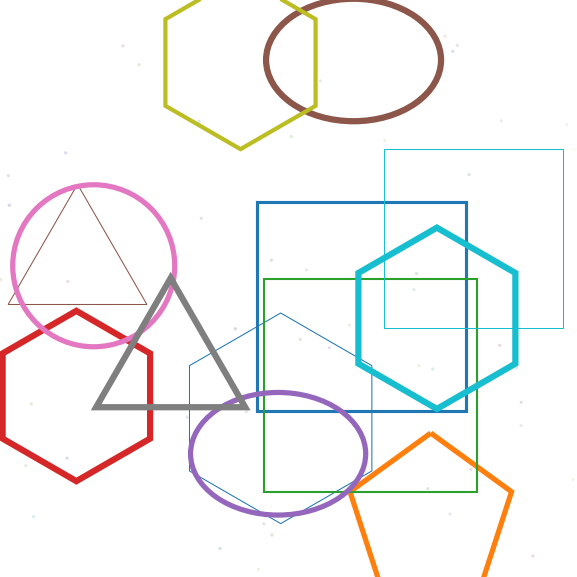[{"shape": "square", "thickness": 1.5, "radius": 0.91, "center": [0.626, 0.469]}, {"shape": "hexagon", "thickness": 0.5, "radius": 0.91, "center": [0.486, 0.275]}, {"shape": "pentagon", "thickness": 2.5, "radius": 0.74, "center": [0.746, 0.102]}, {"shape": "square", "thickness": 1, "radius": 0.92, "center": [0.642, 0.332]}, {"shape": "hexagon", "thickness": 3, "radius": 0.74, "center": [0.132, 0.313]}, {"shape": "oval", "thickness": 2.5, "radius": 0.76, "center": [0.482, 0.213]}, {"shape": "triangle", "thickness": 0.5, "radius": 0.69, "center": [0.134, 0.541]}, {"shape": "oval", "thickness": 3, "radius": 0.76, "center": [0.612, 0.895]}, {"shape": "circle", "thickness": 2.5, "radius": 0.7, "center": [0.162, 0.539]}, {"shape": "triangle", "thickness": 3, "radius": 0.75, "center": [0.296, 0.368]}, {"shape": "hexagon", "thickness": 2, "radius": 0.75, "center": [0.416, 0.891]}, {"shape": "hexagon", "thickness": 3, "radius": 0.78, "center": [0.757, 0.448]}, {"shape": "square", "thickness": 0.5, "radius": 0.78, "center": [0.82, 0.586]}]